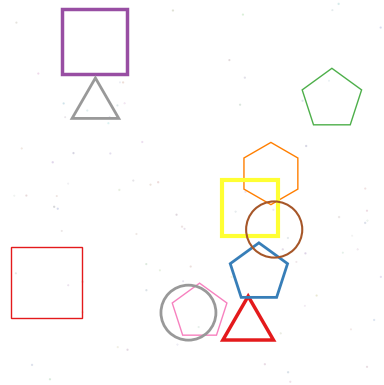[{"shape": "triangle", "thickness": 2.5, "radius": 0.38, "center": [0.645, 0.155]}, {"shape": "square", "thickness": 1, "radius": 0.46, "center": [0.121, 0.265]}, {"shape": "pentagon", "thickness": 2, "radius": 0.39, "center": [0.672, 0.291]}, {"shape": "pentagon", "thickness": 1, "radius": 0.41, "center": [0.862, 0.741]}, {"shape": "square", "thickness": 2.5, "radius": 0.42, "center": [0.246, 0.892]}, {"shape": "hexagon", "thickness": 1, "radius": 0.4, "center": [0.704, 0.549]}, {"shape": "square", "thickness": 3, "radius": 0.36, "center": [0.65, 0.46]}, {"shape": "circle", "thickness": 1.5, "radius": 0.36, "center": [0.712, 0.404]}, {"shape": "pentagon", "thickness": 1, "radius": 0.37, "center": [0.518, 0.19]}, {"shape": "triangle", "thickness": 2, "radius": 0.35, "center": [0.248, 0.727]}, {"shape": "circle", "thickness": 2, "radius": 0.36, "center": [0.489, 0.188]}]